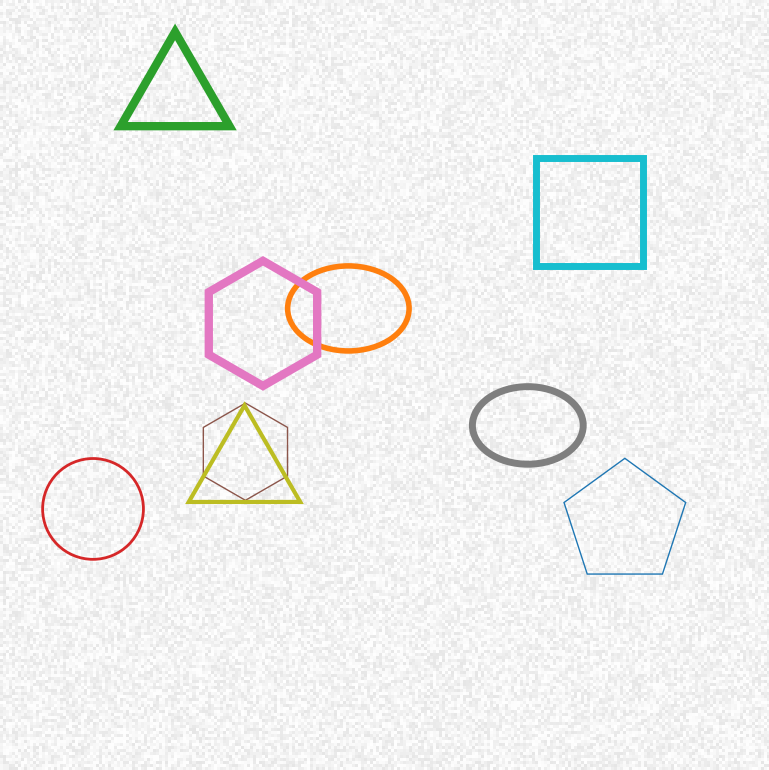[{"shape": "pentagon", "thickness": 0.5, "radius": 0.42, "center": [0.811, 0.322]}, {"shape": "oval", "thickness": 2, "radius": 0.39, "center": [0.452, 0.599]}, {"shape": "triangle", "thickness": 3, "radius": 0.41, "center": [0.227, 0.877]}, {"shape": "circle", "thickness": 1, "radius": 0.33, "center": [0.121, 0.339]}, {"shape": "hexagon", "thickness": 0.5, "radius": 0.32, "center": [0.319, 0.413]}, {"shape": "hexagon", "thickness": 3, "radius": 0.41, "center": [0.342, 0.58]}, {"shape": "oval", "thickness": 2.5, "radius": 0.36, "center": [0.685, 0.447]}, {"shape": "triangle", "thickness": 1.5, "radius": 0.42, "center": [0.318, 0.39]}, {"shape": "square", "thickness": 2.5, "radius": 0.35, "center": [0.765, 0.725]}]